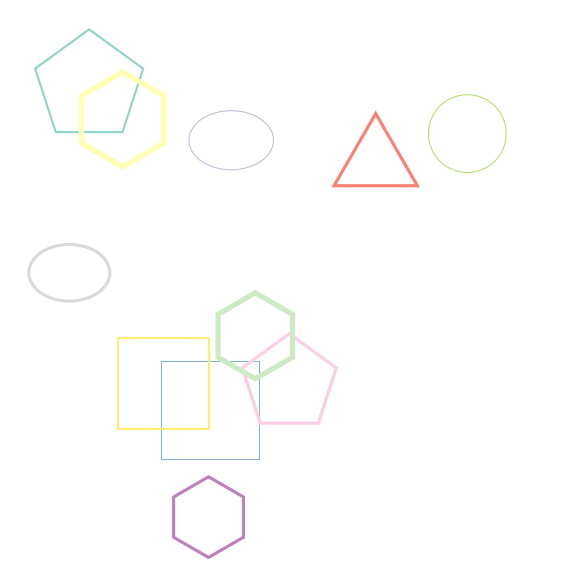[{"shape": "pentagon", "thickness": 1, "radius": 0.49, "center": [0.154, 0.85]}, {"shape": "hexagon", "thickness": 2.5, "radius": 0.41, "center": [0.212, 0.792]}, {"shape": "oval", "thickness": 0.5, "radius": 0.37, "center": [0.4, 0.756]}, {"shape": "triangle", "thickness": 1.5, "radius": 0.42, "center": [0.651, 0.719]}, {"shape": "square", "thickness": 0.5, "radius": 0.42, "center": [0.363, 0.289]}, {"shape": "circle", "thickness": 0.5, "radius": 0.34, "center": [0.809, 0.768]}, {"shape": "pentagon", "thickness": 1.5, "radius": 0.43, "center": [0.501, 0.336]}, {"shape": "oval", "thickness": 1.5, "radius": 0.35, "center": [0.12, 0.527]}, {"shape": "hexagon", "thickness": 1.5, "radius": 0.35, "center": [0.361, 0.104]}, {"shape": "hexagon", "thickness": 2.5, "radius": 0.37, "center": [0.442, 0.418]}, {"shape": "square", "thickness": 1, "radius": 0.4, "center": [0.283, 0.335]}]